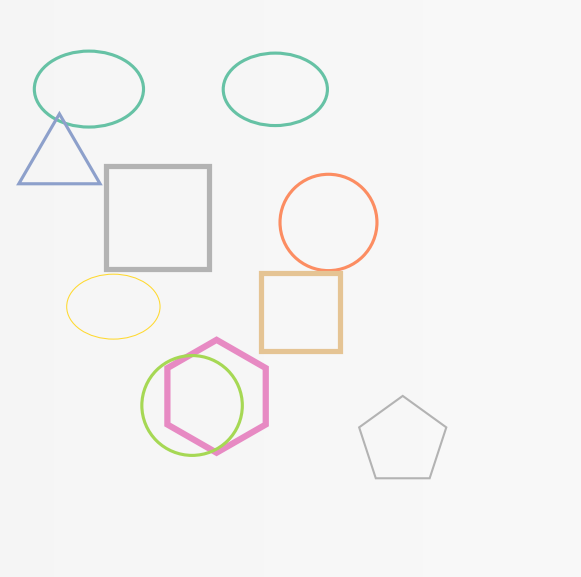[{"shape": "oval", "thickness": 1.5, "radius": 0.47, "center": [0.153, 0.845]}, {"shape": "oval", "thickness": 1.5, "radius": 0.45, "center": [0.474, 0.844]}, {"shape": "circle", "thickness": 1.5, "radius": 0.42, "center": [0.565, 0.614]}, {"shape": "triangle", "thickness": 1.5, "radius": 0.4, "center": [0.102, 0.721]}, {"shape": "hexagon", "thickness": 3, "radius": 0.49, "center": [0.373, 0.313]}, {"shape": "circle", "thickness": 1.5, "radius": 0.43, "center": [0.33, 0.297]}, {"shape": "oval", "thickness": 0.5, "radius": 0.4, "center": [0.195, 0.468]}, {"shape": "square", "thickness": 2.5, "radius": 0.34, "center": [0.517, 0.459]}, {"shape": "pentagon", "thickness": 1, "radius": 0.39, "center": [0.693, 0.235]}, {"shape": "square", "thickness": 2.5, "radius": 0.45, "center": [0.271, 0.622]}]